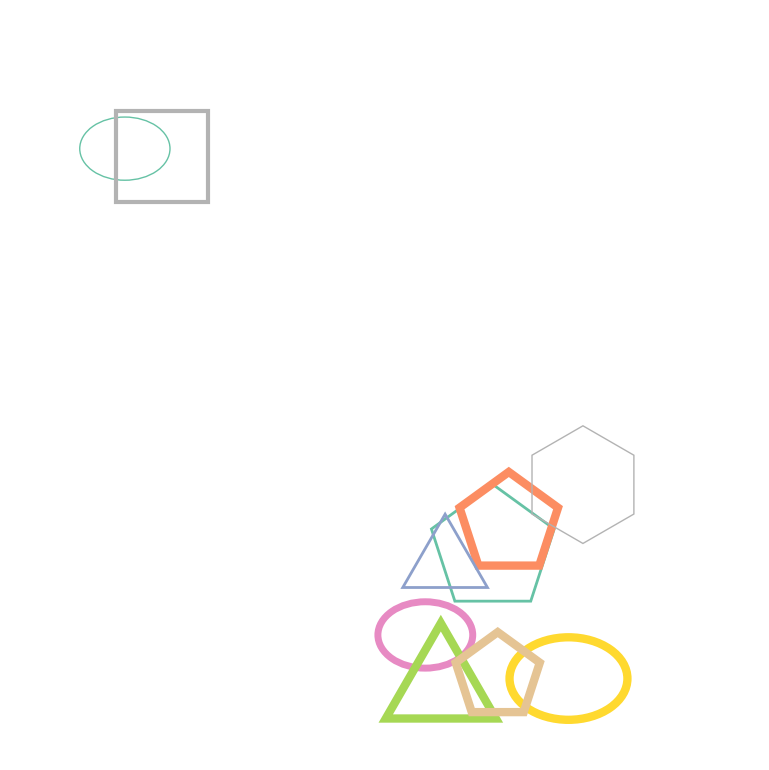[{"shape": "oval", "thickness": 0.5, "radius": 0.29, "center": [0.162, 0.807]}, {"shape": "pentagon", "thickness": 1, "radius": 0.42, "center": [0.64, 0.287]}, {"shape": "pentagon", "thickness": 3, "radius": 0.34, "center": [0.661, 0.32]}, {"shape": "triangle", "thickness": 1, "radius": 0.32, "center": [0.578, 0.269]}, {"shape": "oval", "thickness": 2.5, "radius": 0.31, "center": [0.552, 0.175]}, {"shape": "triangle", "thickness": 3, "radius": 0.41, "center": [0.573, 0.108]}, {"shape": "oval", "thickness": 3, "radius": 0.38, "center": [0.738, 0.119]}, {"shape": "pentagon", "thickness": 3, "radius": 0.29, "center": [0.646, 0.122]}, {"shape": "hexagon", "thickness": 0.5, "radius": 0.38, "center": [0.757, 0.371]}, {"shape": "square", "thickness": 1.5, "radius": 0.3, "center": [0.21, 0.797]}]